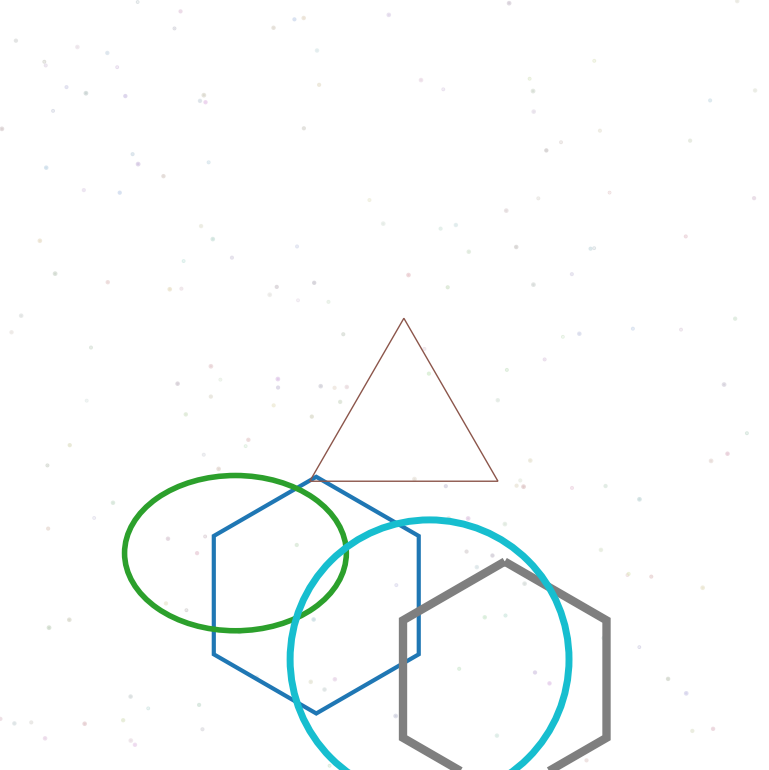[{"shape": "hexagon", "thickness": 1.5, "radius": 0.77, "center": [0.411, 0.227]}, {"shape": "oval", "thickness": 2, "radius": 0.72, "center": [0.306, 0.282]}, {"shape": "triangle", "thickness": 0.5, "radius": 0.71, "center": [0.525, 0.446]}, {"shape": "hexagon", "thickness": 3, "radius": 0.76, "center": [0.656, 0.118]}, {"shape": "circle", "thickness": 2.5, "radius": 0.91, "center": [0.558, 0.144]}]